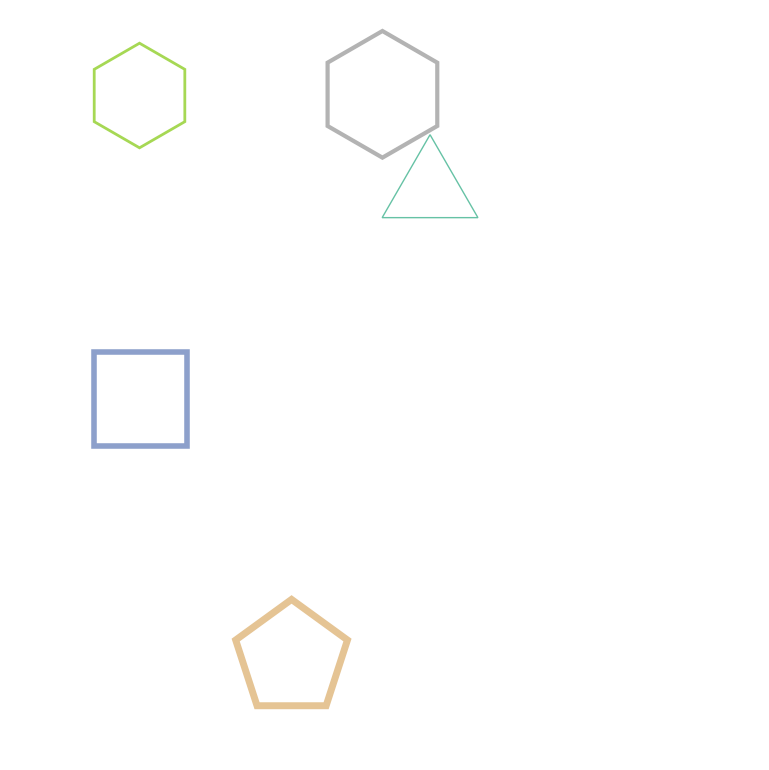[{"shape": "triangle", "thickness": 0.5, "radius": 0.36, "center": [0.559, 0.753]}, {"shape": "square", "thickness": 2, "radius": 0.3, "center": [0.183, 0.482]}, {"shape": "hexagon", "thickness": 1, "radius": 0.34, "center": [0.181, 0.876]}, {"shape": "pentagon", "thickness": 2.5, "radius": 0.38, "center": [0.379, 0.145]}, {"shape": "hexagon", "thickness": 1.5, "radius": 0.41, "center": [0.497, 0.878]}]